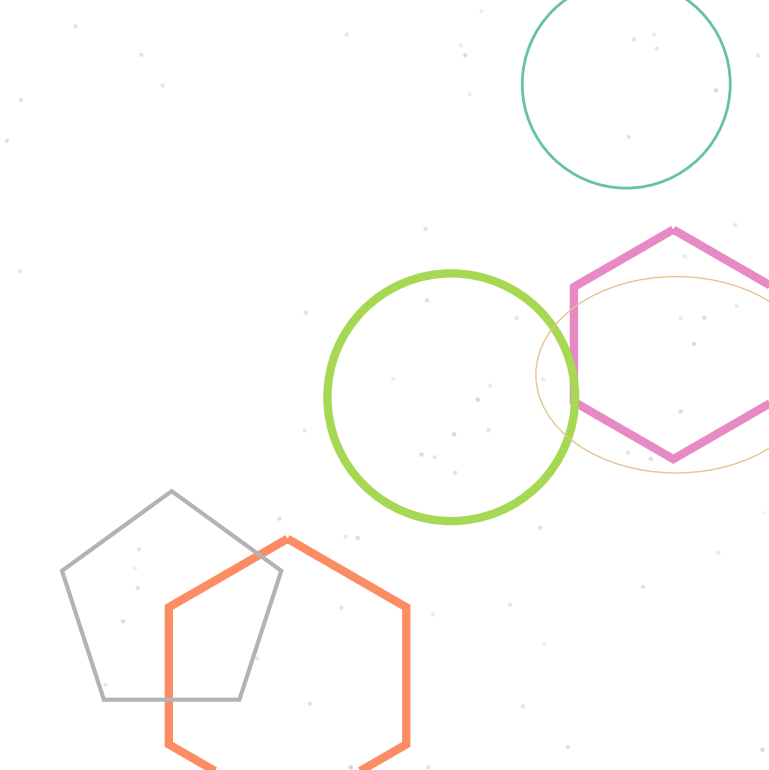[{"shape": "circle", "thickness": 1, "radius": 0.68, "center": [0.813, 0.891]}, {"shape": "hexagon", "thickness": 3, "radius": 0.89, "center": [0.373, 0.122]}, {"shape": "hexagon", "thickness": 3, "radius": 0.75, "center": [0.874, 0.553]}, {"shape": "circle", "thickness": 3, "radius": 0.8, "center": [0.586, 0.484]}, {"shape": "oval", "thickness": 0.5, "radius": 0.91, "center": [0.878, 0.513]}, {"shape": "pentagon", "thickness": 1.5, "radius": 0.75, "center": [0.223, 0.212]}]